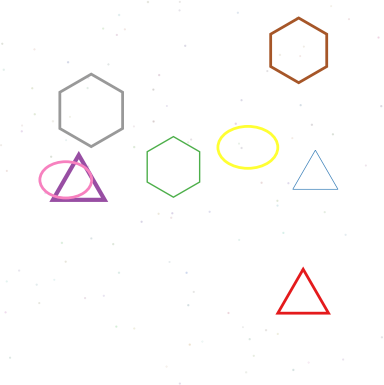[{"shape": "triangle", "thickness": 2, "radius": 0.38, "center": [0.787, 0.225]}, {"shape": "triangle", "thickness": 0.5, "radius": 0.34, "center": [0.819, 0.542]}, {"shape": "hexagon", "thickness": 1, "radius": 0.39, "center": [0.45, 0.567]}, {"shape": "triangle", "thickness": 3, "radius": 0.39, "center": [0.205, 0.52]}, {"shape": "oval", "thickness": 2, "radius": 0.39, "center": [0.644, 0.617]}, {"shape": "hexagon", "thickness": 2, "radius": 0.42, "center": [0.776, 0.869]}, {"shape": "oval", "thickness": 2, "radius": 0.34, "center": [0.171, 0.533]}, {"shape": "hexagon", "thickness": 2, "radius": 0.47, "center": [0.237, 0.713]}]